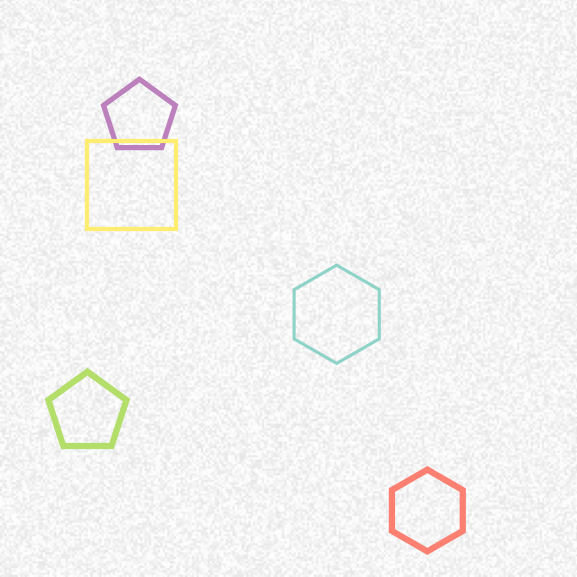[{"shape": "hexagon", "thickness": 1.5, "radius": 0.43, "center": [0.583, 0.455]}, {"shape": "hexagon", "thickness": 3, "radius": 0.35, "center": [0.74, 0.115]}, {"shape": "pentagon", "thickness": 3, "radius": 0.36, "center": [0.151, 0.284]}, {"shape": "pentagon", "thickness": 2.5, "radius": 0.33, "center": [0.241, 0.796]}, {"shape": "square", "thickness": 2, "radius": 0.38, "center": [0.228, 0.679]}]